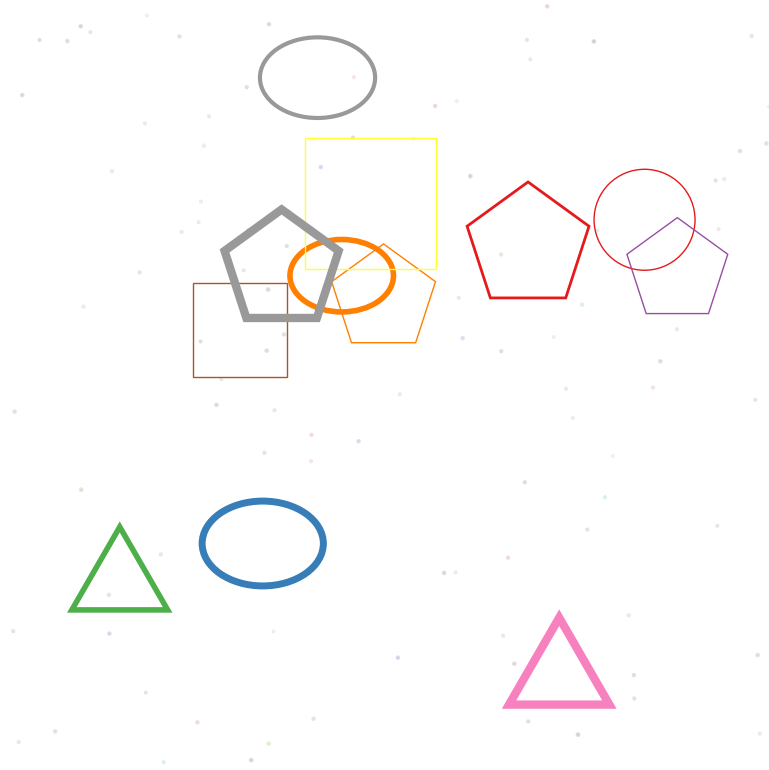[{"shape": "circle", "thickness": 0.5, "radius": 0.33, "center": [0.837, 0.715]}, {"shape": "pentagon", "thickness": 1, "radius": 0.42, "center": [0.686, 0.68]}, {"shape": "oval", "thickness": 2.5, "radius": 0.39, "center": [0.341, 0.294]}, {"shape": "triangle", "thickness": 2, "radius": 0.36, "center": [0.156, 0.244]}, {"shape": "pentagon", "thickness": 0.5, "radius": 0.34, "center": [0.88, 0.648]}, {"shape": "oval", "thickness": 2, "radius": 0.34, "center": [0.444, 0.642]}, {"shape": "pentagon", "thickness": 0.5, "radius": 0.35, "center": [0.498, 0.612]}, {"shape": "square", "thickness": 0.5, "radius": 0.42, "center": [0.481, 0.736]}, {"shape": "square", "thickness": 0.5, "radius": 0.31, "center": [0.312, 0.572]}, {"shape": "triangle", "thickness": 3, "radius": 0.38, "center": [0.726, 0.123]}, {"shape": "oval", "thickness": 1.5, "radius": 0.37, "center": [0.412, 0.899]}, {"shape": "pentagon", "thickness": 3, "radius": 0.39, "center": [0.366, 0.65]}]